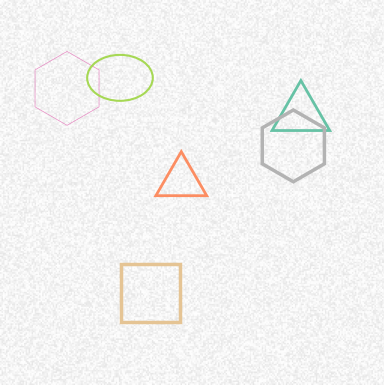[{"shape": "triangle", "thickness": 2, "radius": 0.43, "center": [0.781, 0.704]}, {"shape": "triangle", "thickness": 2, "radius": 0.38, "center": [0.471, 0.53]}, {"shape": "hexagon", "thickness": 0.5, "radius": 0.48, "center": [0.174, 0.77]}, {"shape": "oval", "thickness": 1.5, "radius": 0.43, "center": [0.312, 0.798]}, {"shape": "square", "thickness": 2.5, "radius": 0.38, "center": [0.391, 0.24]}, {"shape": "hexagon", "thickness": 2.5, "radius": 0.47, "center": [0.762, 0.621]}]